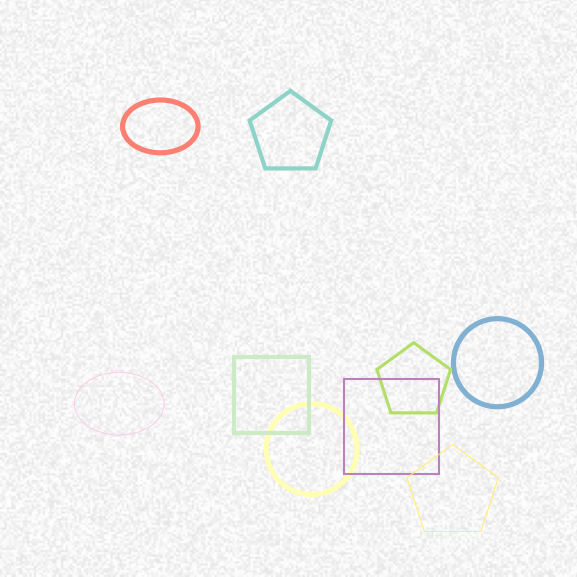[{"shape": "pentagon", "thickness": 2, "radius": 0.37, "center": [0.503, 0.768]}, {"shape": "circle", "thickness": 2.5, "radius": 0.39, "center": [0.54, 0.222]}, {"shape": "oval", "thickness": 2.5, "radius": 0.33, "center": [0.278, 0.78]}, {"shape": "circle", "thickness": 2.5, "radius": 0.38, "center": [0.861, 0.371]}, {"shape": "pentagon", "thickness": 1.5, "radius": 0.34, "center": [0.716, 0.339]}, {"shape": "oval", "thickness": 0.5, "radius": 0.39, "center": [0.207, 0.3]}, {"shape": "square", "thickness": 1, "radius": 0.41, "center": [0.679, 0.261]}, {"shape": "square", "thickness": 2, "radius": 0.33, "center": [0.47, 0.315]}, {"shape": "pentagon", "thickness": 0.5, "radius": 0.42, "center": [0.784, 0.146]}]